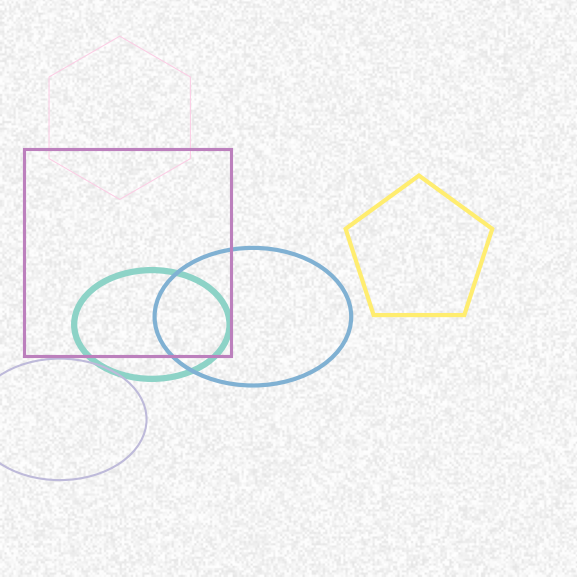[{"shape": "oval", "thickness": 3, "radius": 0.67, "center": [0.263, 0.437]}, {"shape": "oval", "thickness": 1, "radius": 0.75, "center": [0.103, 0.273]}, {"shape": "oval", "thickness": 2, "radius": 0.85, "center": [0.438, 0.451]}, {"shape": "hexagon", "thickness": 0.5, "radius": 0.71, "center": [0.207, 0.795]}, {"shape": "square", "thickness": 1.5, "radius": 0.9, "center": [0.221, 0.562]}, {"shape": "pentagon", "thickness": 2, "radius": 0.67, "center": [0.725, 0.562]}]